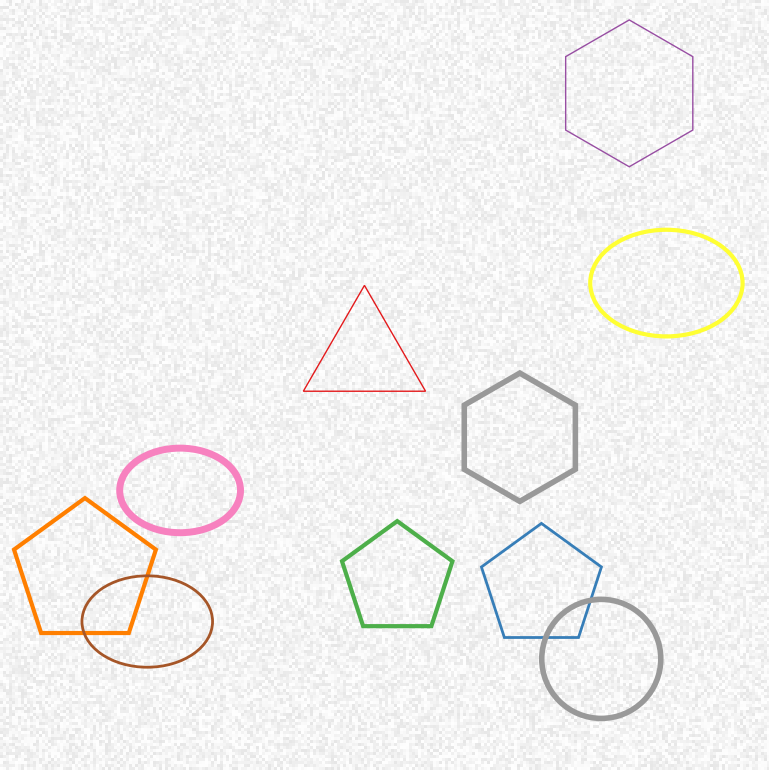[{"shape": "triangle", "thickness": 0.5, "radius": 0.46, "center": [0.473, 0.538]}, {"shape": "pentagon", "thickness": 1, "radius": 0.41, "center": [0.703, 0.238]}, {"shape": "pentagon", "thickness": 1.5, "radius": 0.38, "center": [0.516, 0.248]}, {"shape": "hexagon", "thickness": 0.5, "radius": 0.48, "center": [0.817, 0.879]}, {"shape": "pentagon", "thickness": 1.5, "radius": 0.48, "center": [0.11, 0.256]}, {"shape": "oval", "thickness": 1.5, "radius": 0.49, "center": [0.865, 0.632]}, {"shape": "oval", "thickness": 1, "radius": 0.42, "center": [0.191, 0.193]}, {"shape": "oval", "thickness": 2.5, "radius": 0.39, "center": [0.234, 0.363]}, {"shape": "circle", "thickness": 2, "radius": 0.39, "center": [0.781, 0.144]}, {"shape": "hexagon", "thickness": 2, "radius": 0.42, "center": [0.675, 0.432]}]